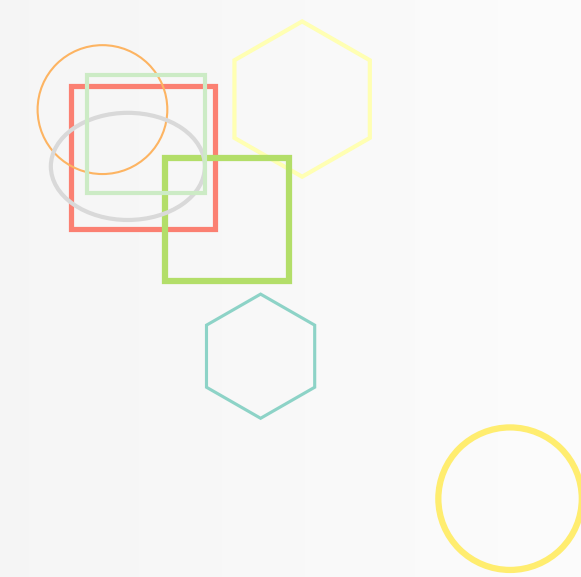[{"shape": "hexagon", "thickness": 1.5, "radius": 0.54, "center": [0.448, 0.382]}, {"shape": "hexagon", "thickness": 2, "radius": 0.67, "center": [0.52, 0.828]}, {"shape": "square", "thickness": 2.5, "radius": 0.62, "center": [0.246, 0.727]}, {"shape": "circle", "thickness": 1, "radius": 0.56, "center": [0.176, 0.809]}, {"shape": "square", "thickness": 3, "radius": 0.53, "center": [0.391, 0.619]}, {"shape": "oval", "thickness": 2, "radius": 0.66, "center": [0.22, 0.711]}, {"shape": "square", "thickness": 2, "radius": 0.51, "center": [0.251, 0.767]}, {"shape": "circle", "thickness": 3, "radius": 0.62, "center": [0.878, 0.136]}]